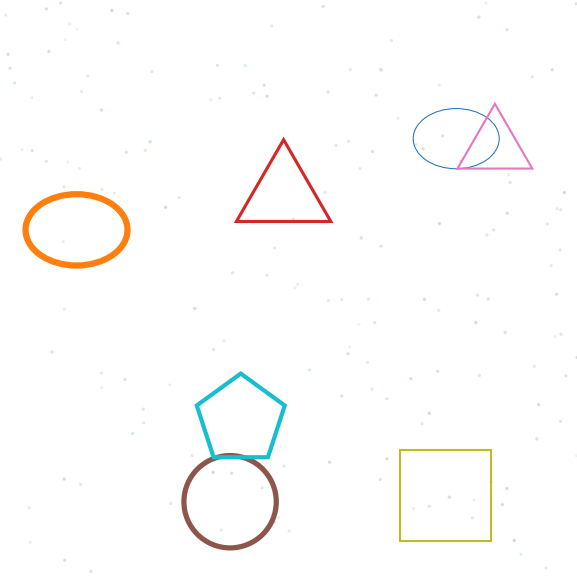[{"shape": "oval", "thickness": 0.5, "radius": 0.37, "center": [0.79, 0.759]}, {"shape": "oval", "thickness": 3, "radius": 0.44, "center": [0.133, 0.601]}, {"shape": "triangle", "thickness": 1.5, "radius": 0.47, "center": [0.491, 0.663]}, {"shape": "circle", "thickness": 2.5, "radius": 0.4, "center": [0.398, 0.13]}, {"shape": "triangle", "thickness": 1, "radius": 0.37, "center": [0.857, 0.745]}, {"shape": "square", "thickness": 1, "radius": 0.4, "center": [0.771, 0.141]}, {"shape": "pentagon", "thickness": 2, "radius": 0.4, "center": [0.417, 0.272]}]